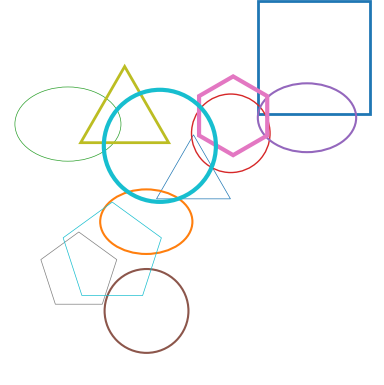[{"shape": "triangle", "thickness": 0.5, "radius": 0.55, "center": [0.503, 0.539]}, {"shape": "square", "thickness": 2, "radius": 0.73, "center": [0.815, 0.851]}, {"shape": "oval", "thickness": 1.5, "radius": 0.6, "center": [0.38, 0.424]}, {"shape": "oval", "thickness": 0.5, "radius": 0.69, "center": [0.176, 0.678]}, {"shape": "circle", "thickness": 1, "radius": 0.51, "center": [0.599, 0.654]}, {"shape": "oval", "thickness": 1.5, "radius": 0.64, "center": [0.797, 0.694]}, {"shape": "circle", "thickness": 1.5, "radius": 0.54, "center": [0.381, 0.192]}, {"shape": "hexagon", "thickness": 3, "radius": 0.51, "center": [0.606, 0.699]}, {"shape": "pentagon", "thickness": 0.5, "radius": 0.52, "center": [0.205, 0.294]}, {"shape": "triangle", "thickness": 2, "radius": 0.66, "center": [0.324, 0.695]}, {"shape": "pentagon", "thickness": 0.5, "radius": 0.67, "center": [0.292, 0.341]}, {"shape": "circle", "thickness": 3, "radius": 0.73, "center": [0.415, 0.621]}]